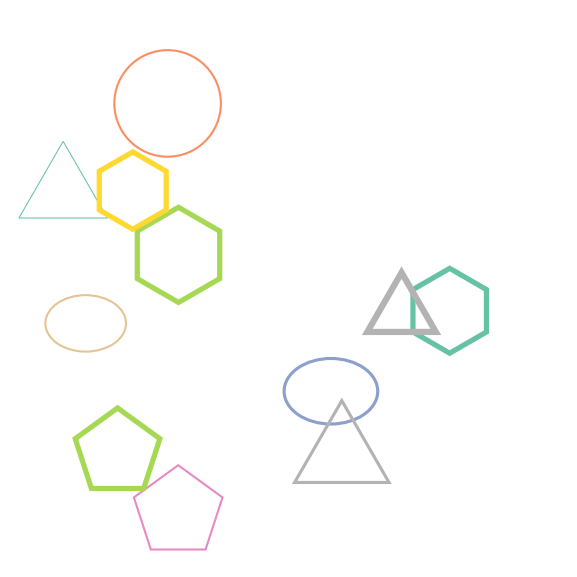[{"shape": "hexagon", "thickness": 2.5, "radius": 0.37, "center": [0.779, 0.461]}, {"shape": "triangle", "thickness": 0.5, "radius": 0.44, "center": [0.109, 0.666]}, {"shape": "circle", "thickness": 1, "radius": 0.46, "center": [0.29, 0.82]}, {"shape": "oval", "thickness": 1.5, "radius": 0.41, "center": [0.573, 0.322]}, {"shape": "pentagon", "thickness": 1, "radius": 0.4, "center": [0.309, 0.113]}, {"shape": "pentagon", "thickness": 2.5, "radius": 0.39, "center": [0.204, 0.216]}, {"shape": "hexagon", "thickness": 2.5, "radius": 0.41, "center": [0.309, 0.558]}, {"shape": "hexagon", "thickness": 2.5, "radius": 0.33, "center": [0.23, 0.669]}, {"shape": "oval", "thickness": 1, "radius": 0.35, "center": [0.148, 0.439]}, {"shape": "triangle", "thickness": 1.5, "radius": 0.47, "center": [0.592, 0.211]}, {"shape": "triangle", "thickness": 3, "radius": 0.34, "center": [0.695, 0.459]}]